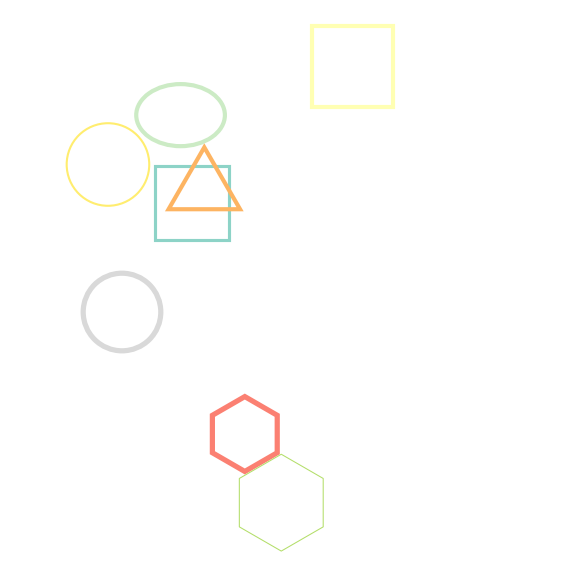[{"shape": "square", "thickness": 1.5, "radius": 0.32, "center": [0.333, 0.647]}, {"shape": "square", "thickness": 2, "radius": 0.35, "center": [0.61, 0.885]}, {"shape": "hexagon", "thickness": 2.5, "radius": 0.32, "center": [0.424, 0.248]}, {"shape": "triangle", "thickness": 2, "radius": 0.36, "center": [0.354, 0.673]}, {"shape": "hexagon", "thickness": 0.5, "radius": 0.42, "center": [0.487, 0.129]}, {"shape": "circle", "thickness": 2.5, "radius": 0.34, "center": [0.211, 0.459]}, {"shape": "oval", "thickness": 2, "radius": 0.38, "center": [0.313, 0.8]}, {"shape": "circle", "thickness": 1, "radius": 0.36, "center": [0.187, 0.714]}]